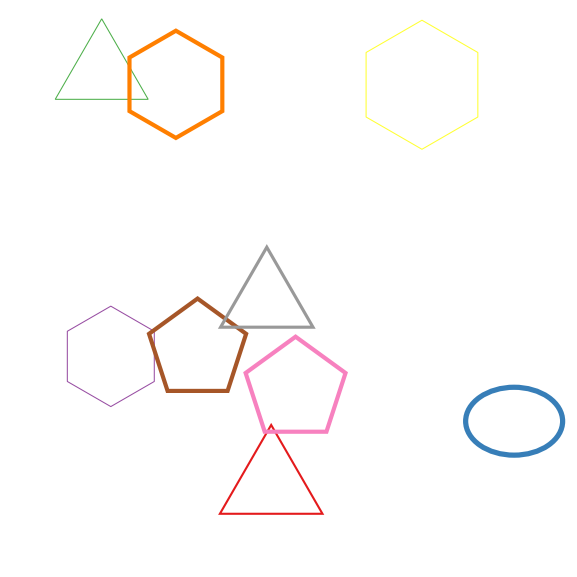[{"shape": "triangle", "thickness": 1, "radius": 0.51, "center": [0.47, 0.161]}, {"shape": "oval", "thickness": 2.5, "radius": 0.42, "center": [0.89, 0.27]}, {"shape": "triangle", "thickness": 0.5, "radius": 0.46, "center": [0.176, 0.874]}, {"shape": "hexagon", "thickness": 0.5, "radius": 0.43, "center": [0.192, 0.382]}, {"shape": "hexagon", "thickness": 2, "radius": 0.46, "center": [0.305, 0.853]}, {"shape": "hexagon", "thickness": 0.5, "radius": 0.56, "center": [0.731, 0.852]}, {"shape": "pentagon", "thickness": 2, "radius": 0.44, "center": [0.342, 0.394]}, {"shape": "pentagon", "thickness": 2, "radius": 0.45, "center": [0.512, 0.325]}, {"shape": "triangle", "thickness": 1.5, "radius": 0.46, "center": [0.462, 0.479]}]